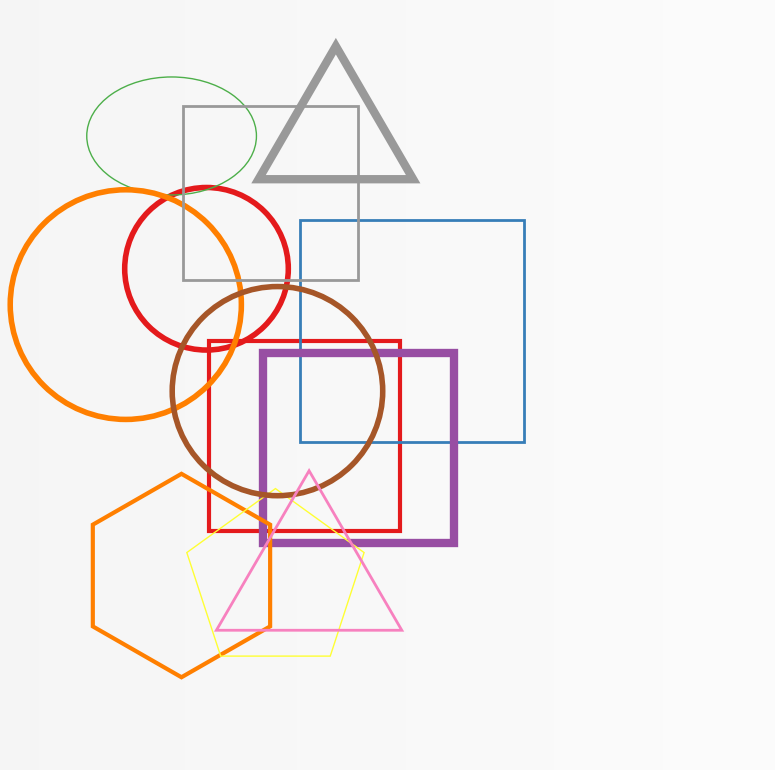[{"shape": "square", "thickness": 1.5, "radius": 0.62, "center": [0.393, 0.434]}, {"shape": "circle", "thickness": 2, "radius": 0.53, "center": [0.266, 0.651]}, {"shape": "square", "thickness": 1, "radius": 0.72, "center": [0.532, 0.57]}, {"shape": "oval", "thickness": 0.5, "radius": 0.55, "center": [0.221, 0.823]}, {"shape": "square", "thickness": 3, "radius": 0.62, "center": [0.463, 0.418]}, {"shape": "hexagon", "thickness": 1.5, "radius": 0.66, "center": [0.234, 0.253]}, {"shape": "circle", "thickness": 2, "radius": 0.75, "center": [0.162, 0.604]}, {"shape": "pentagon", "thickness": 0.5, "radius": 0.6, "center": [0.355, 0.245]}, {"shape": "circle", "thickness": 2, "radius": 0.68, "center": [0.358, 0.492]}, {"shape": "triangle", "thickness": 1, "radius": 0.69, "center": [0.399, 0.251]}, {"shape": "triangle", "thickness": 3, "radius": 0.58, "center": [0.433, 0.825]}, {"shape": "square", "thickness": 1, "radius": 0.57, "center": [0.349, 0.749]}]